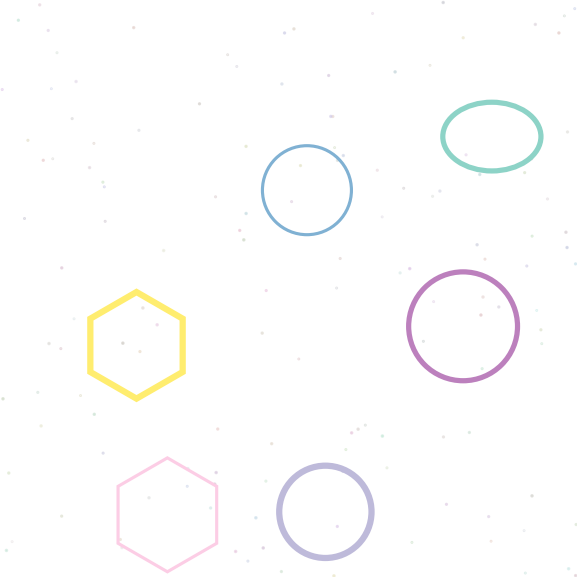[{"shape": "oval", "thickness": 2.5, "radius": 0.42, "center": [0.852, 0.763]}, {"shape": "circle", "thickness": 3, "radius": 0.4, "center": [0.563, 0.113]}, {"shape": "circle", "thickness": 1.5, "radius": 0.39, "center": [0.531, 0.67]}, {"shape": "hexagon", "thickness": 1.5, "radius": 0.49, "center": [0.29, 0.108]}, {"shape": "circle", "thickness": 2.5, "radius": 0.47, "center": [0.802, 0.434]}, {"shape": "hexagon", "thickness": 3, "radius": 0.46, "center": [0.236, 0.401]}]